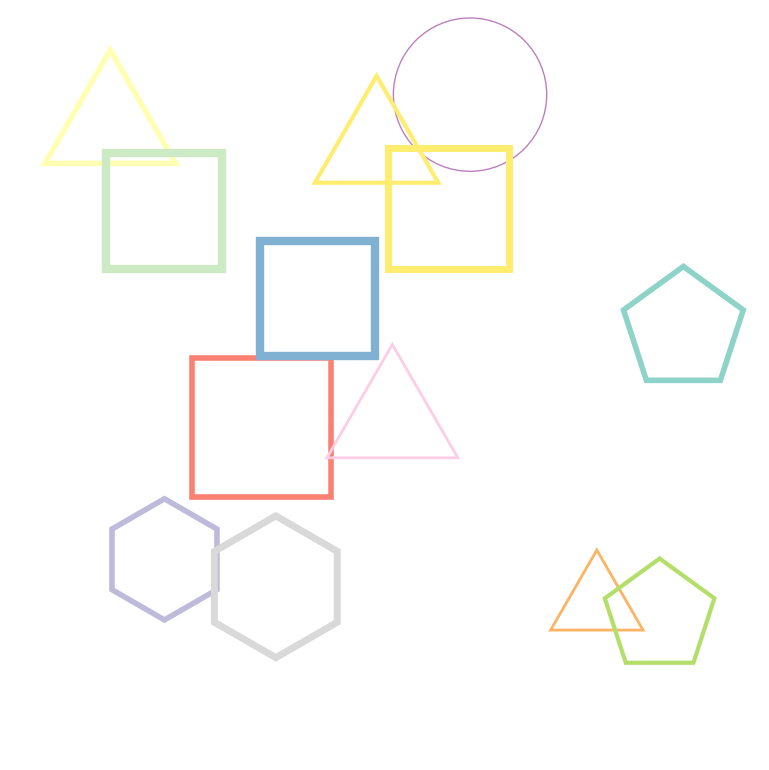[{"shape": "pentagon", "thickness": 2, "radius": 0.41, "center": [0.888, 0.572]}, {"shape": "triangle", "thickness": 2, "radius": 0.49, "center": [0.143, 0.837]}, {"shape": "hexagon", "thickness": 2, "radius": 0.39, "center": [0.214, 0.274]}, {"shape": "square", "thickness": 2, "radius": 0.45, "center": [0.34, 0.445]}, {"shape": "square", "thickness": 3, "radius": 0.37, "center": [0.413, 0.613]}, {"shape": "triangle", "thickness": 1, "radius": 0.35, "center": [0.775, 0.216]}, {"shape": "pentagon", "thickness": 1.5, "radius": 0.37, "center": [0.857, 0.2]}, {"shape": "triangle", "thickness": 1, "radius": 0.49, "center": [0.51, 0.455]}, {"shape": "hexagon", "thickness": 2.5, "radius": 0.46, "center": [0.358, 0.238]}, {"shape": "circle", "thickness": 0.5, "radius": 0.5, "center": [0.61, 0.877]}, {"shape": "square", "thickness": 3, "radius": 0.38, "center": [0.213, 0.726]}, {"shape": "triangle", "thickness": 1.5, "radius": 0.46, "center": [0.489, 0.809]}, {"shape": "square", "thickness": 2.5, "radius": 0.39, "center": [0.582, 0.729]}]